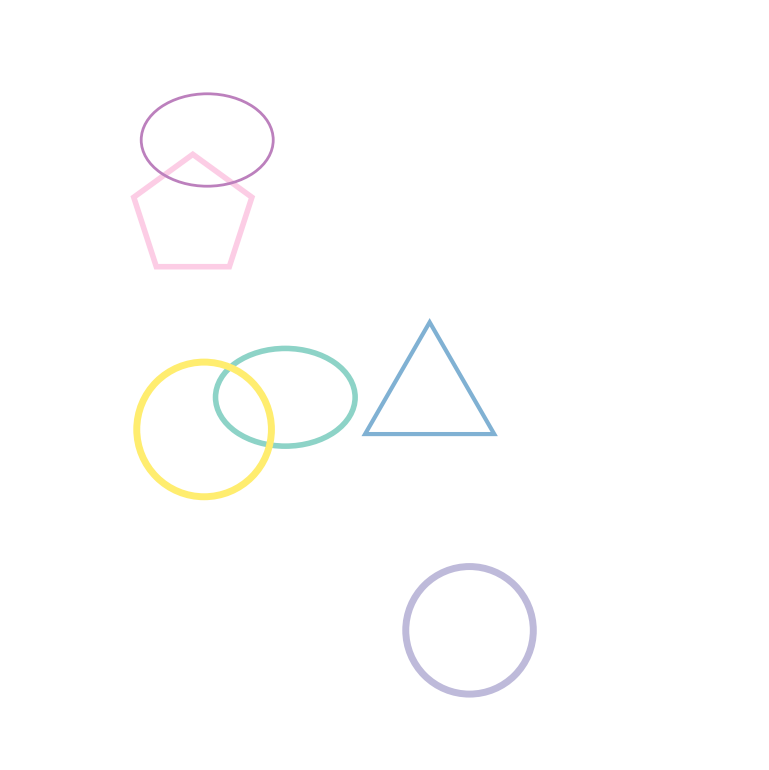[{"shape": "oval", "thickness": 2, "radius": 0.45, "center": [0.371, 0.484]}, {"shape": "circle", "thickness": 2.5, "radius": 0.41, "center": [0.61, 0.181]}, {"shape": "triangle", "thickness": 1.5, "radius": 0.48, "center": [0.558, 0.485]}, {"shape": "pentagon", "thickness": 2, "radius": 0.4, "center": [0.25, 0.719]}, {"shape": "oval", "thickness": 1, "radius": 0.43, "center": [0.269, 0.818]}, {"shape": "circle", "thickness": 2.5, "radius": 0.44, "center": [0.265, 0.442]}]